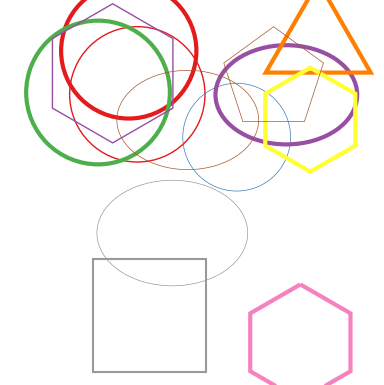[{"shape": "circle", "thickness": 3, "radius": 0.88, "center": [0.334, 0.868]}, {"shape": "circle", "thickness": 1, "radius": 0.88, "center": [0.357, 0.755]}, {"shape": "circle", "thickness": 0.5, "radius": 0.7, "center": [0.615, 0.644]}, {"shape": "circle", "thickness": 3, "radius": 0.93, "center": [0.255, 0.76]}, {"shape": "hexagon", "thickness": 1, "radius": 0.9, "center": [0.293, 0.81]}, {"shape": "oval", "thickness": 3, "radius": 0.92, "center": [0.744, 0.754]}, {"shape": "triangle", "thickness": 3, "radius": 0.79, "center": [0.827, 0.89]}, {"shape": "hexagon", "thickness": 3, "radius": 0.67, "center": [0.806, 0.689]}, {"shape": "pentagon", "thickness": 0.5, "radius": 0.68, "center": [0.711, 0.794]}, {"shape": "oval", "thickness": 0.5, "radius": 0.92, "center": [0.488, 0.688]}, {"shape": "hexagon", "thickness": 3, "radius": 0.75, "center": [0.78, 0.111]}, {"shape": "oval", "thickness": 0.5, "radius": 0.98, "center": [0.448, 0.395]}, {"shape": "square", "thickness": 1.5, "radius": 0.74, "center": [0.389, 0.181]}]